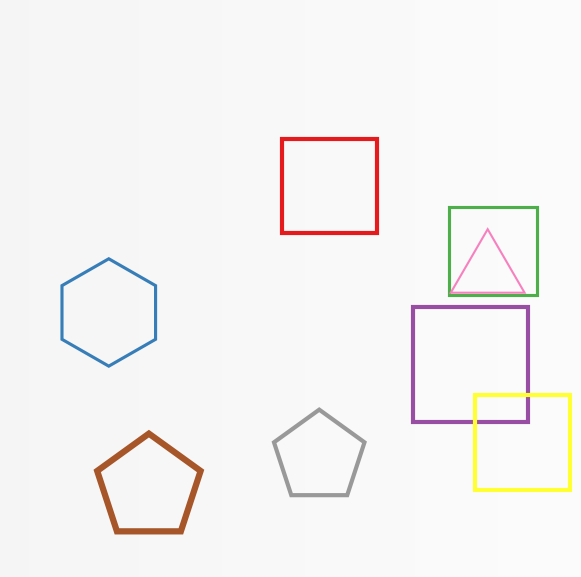[{"shape": "square", "thickness": 2, "radius": 0.41, "center": [0.566, 0.677]}, {"shape": "hexagon", "thickness": 1.5, "radius": 0.46, "center": [0.187, 0.458]}, {"shape": "square", "thickness": 1.5, "radius": 0.38, "center": [0.848, 0.565]}, {"shape": "square", "thickness": 2, "radius": 0.5, "center": [0.809, 0.368]}, {"shape": "square", "thickness": 2, "radius": 0.41, "center": [0.899, 0.233]}, {"shape": "pentagon", "thickness": 3, "radius": 0.47, "center": [0.256, 0.155]}, {"shape": "triangle", "thickness": 1, "radius": 0.37, "center": [0.839, 0.529]}, {"shape": "pentagon", "thickness": 2, "radius": 0.41, "center": [0.549, 0.208]}]